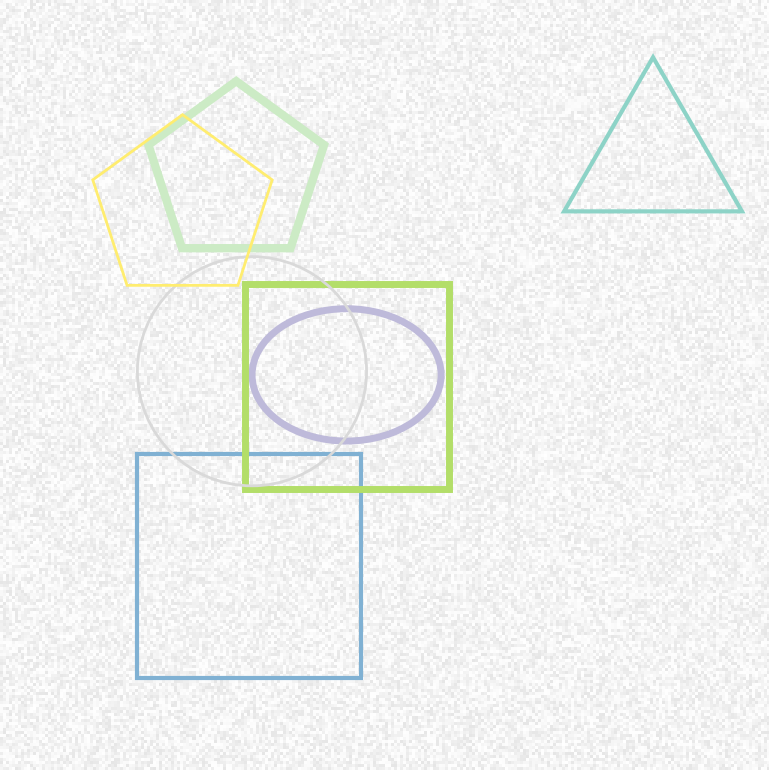[{"shape": "triangle", "thickness": 1.5, "radius": 0.67, "center": [0.848, 0.792]}, {"shape": "oval", "thickness": 2.5, "radius": 0.61, "center": [0.45, 0.513]}, {"shape": "square", "thickness": 1.5, "radius": 0.73, "center": [0.323, 0.265]}, {"shape": "square", "thickness": 2.5, "radius": 0.66, "center": [0.45, 0.498]}, {"shape": "circle", "thickness": 1, "radius": 0.74, "center": [0.327, 0.518]}, {"shape": "pentagon", "thickness": 3, "radius": 0.6, "center": [0.307, 0.775]}, {"shape": "pentagon", "thickness": 1, "radius": 0.61, "center": [0.237, 0.729]}]